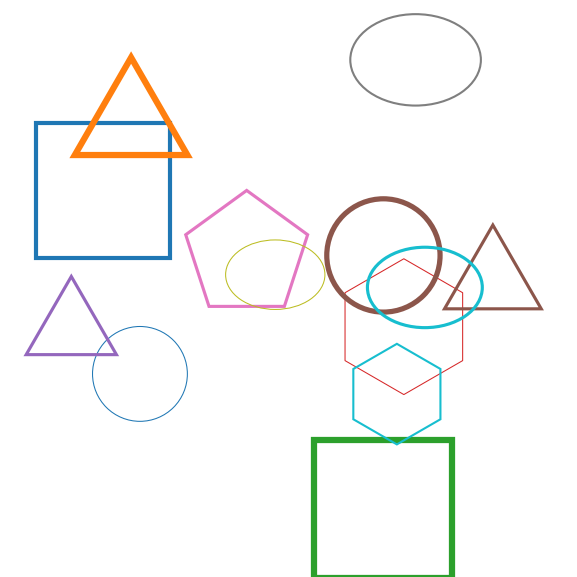[{"shape": "square", "thickness": 2, "radius": 0.58, "center": [0.179, 0.669]}, {"shape": "circle", "thickness": 0.5, "radius": 0.41, "center": [0.242, 0.352]}, {"shape": "triangle", "thickness": 3, "radius": 0.56, "center": [0.227, 0.787]}, {"shape": "square", "thickness": 3, "radius": 0.6, "center": [0.663, 0.118]}, {"shape": "hexagon", "thickness": 0.5, "radius": 0.59, "center": [0.699, 0.433]}, {"shape": "triangle", "thickness": 1.5, "radius": 0.45, "center": [0.123, 0.43]}, {"shape": "triangle", "thickness": 1.5, "radius": 0.48, "center": [0.853, 0.513]}, {"shape": "circle", "thickness": 2.5, "radius": 0.49, "center": [0.664, 0.557]}, {"shape": "pentagon", "thickness": 1.5, "radius": 0.55, "center": [0.427, 0.558]}, {"shape": "oval", "thickness": 1, "radius": 0.57, "center": [0.72, 0.895]}, {"shape": "oval", "thickness": 0.5, "radius": 0.43, "center": [0.477, 0.523]}, {"shape": "hexagon", "thickness": 1, "radius": 0.44, "center": [0.687, 0.317]}, {"shape": "oval", "thickness": 1.5, "radius": 0.5, "center": [0.736, 0.501]}]